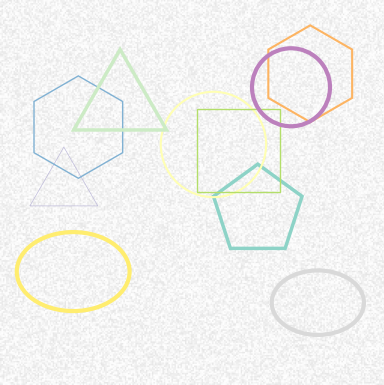[{"shape": "pentagon", "thickness": 2.5, "radius": 0.6, "center": [0.67, 0.453]}, {"shape": "circle", "thickness": 1.5, "radius": 0.68, "center": [0.554, 0.625]}, {"shape": "triangle", "thickness": 0.5, "radius": 0.51, "center": [0.166, 0.516]}, {"shape": "hexagon", "thickness": 1, "radius": 0.66, "center": [0.203, 0.67]}, {"shape": "hexagon", "thickness": 1.5, "radius": 0.63, "center": [0.806, 0.809]}, {"shape": "square", "thickness": 1, "radius": 0.54, "center": [0.619, 0.608]}, {"shape": "oval", "thickness": 3, "radius": 0.6, "center": [0.826, 0.214]}, {"shape": "circle", "thickness": 3, "radius": 0.51, "center": [0.756, 0.773]}, {"shape": "triangle", "thickness": 2.5, "radius": 0.7, "center": [0.312, 0.732]}, {"shape": "oval", "thickness": 3, "radius": 0.73, "center": [0.19, 0.295]}]